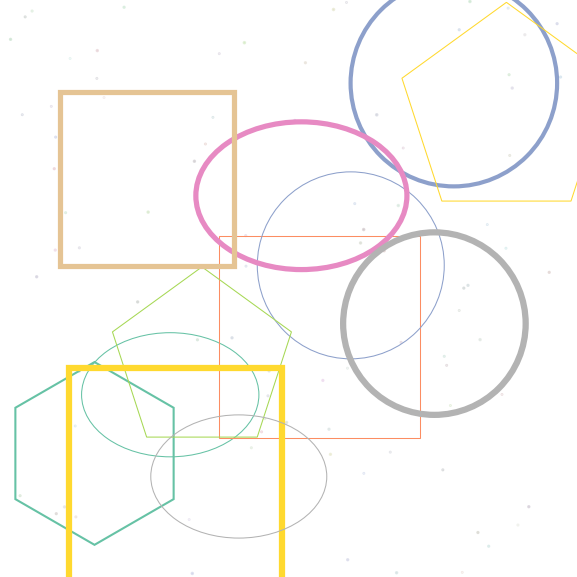[{"shape": "hexagon", "thickness": 1, "radius": 0.79, "center": [0.164, 0.214]}, {"shape": "oval", "thickness": 0.5, "radius": 0.77, "center": [0.295, 0.316]}, {"shape": "square", "thickness": 0.5, "radius": 0.87, "center": [0.553, 0.416]}, {"shape": "circle", "thickness": 0.5, "radius": 0.81, "center": [0.607, 0.54]}, {"shape": "circle", "thickness": 2, "radius": 0.89, "center": [0.786, 0.855]}, {"shape": "oval", "thickness": 2.5, "radius": 0.91, "center": [0.522, 0.66]}, {"shape": "pentagon", "thickness": 0.5, "radius": 0.81, "center": [0.35, 0.374]}, {"shape": "pentagon", "thickness": 0.5, "radius": 0.95, "center": [0.877, 0.805]}, {"shape": "square", "thickness": 3, "radius": 0.92, "center": [0.304, 0.177]}, {"shape": "square", "thickness": 2.5, "radius": 0.75, "center": [0.254, 0.689]}, {"shape": "oval", "thickness": 0.5, "radius": 0.76, "center": [0.413, 0.174]}, {"shape": "circle", "thickness": 3, "radius": 0.79, "center": [0.752, 0.439]}]